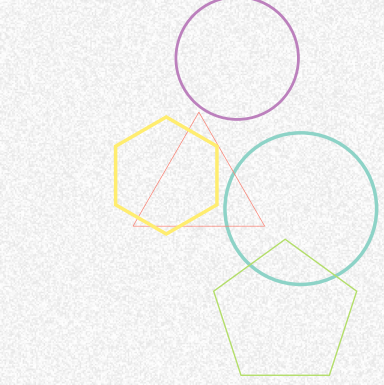[{"shape": "circle", "thickness": 2.5, "radius": 0.98, "center": [0.781, 0.458]}, {"shape": "triangle", "thickness": 0.5, "radius": 0.99, "center": [0.517, 0.511]}, {"shape": "pentagon", "thickness": 1, "radius": 0.98, "center": [0.741, 0.183]}, {"shape": "circle", "thickness": 2, "radius": 0.8, "center": [0.616, 0.849]}, {"shape": "hexagon", "thickness": 2.5, "radius": 0.76, "center": [0.432, 0.544]}]